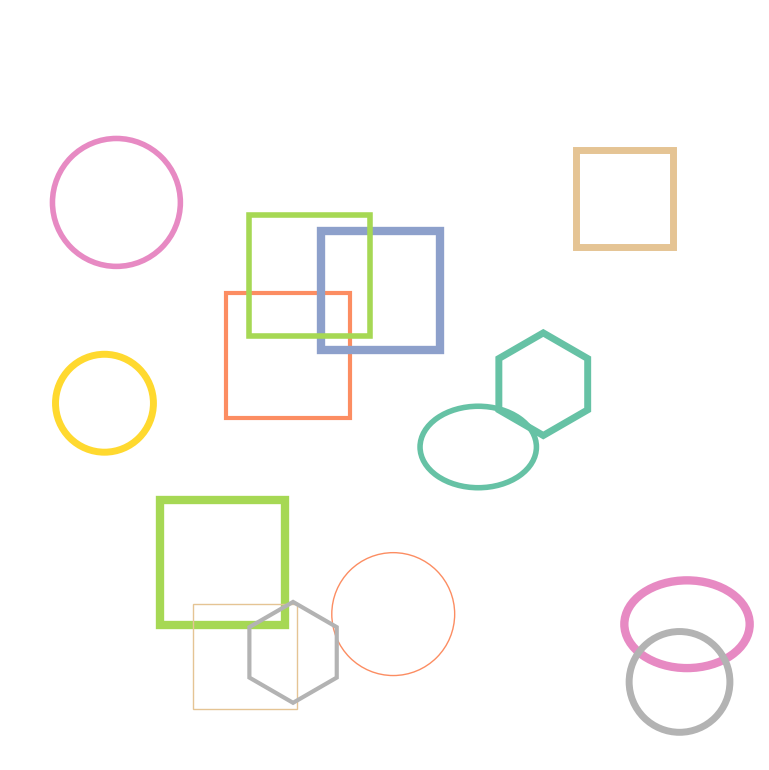[{"shape": "hexagon", "thickness": 2.5, "radius": 0.33, "center": [0.706, 0.501]}, {"shape": "oval", "thickness": 2, "radius": 0.38, "center": [0.621, 0.419]}, {"shape": "square", "thickness": 1.5, "radius": 0.4, "center": [0.374, 0.538]}, {"shape": "circle", "thickness": 0.5, "radius": 0.4, "center": [0.511, 0.202]}, {"shape": "square", "thickness": 3, "radius": 0.39, "center": [0.494, 0.623]}, {"shape": "oval", "thickness": 3, "radius": 0.41, "center": [0.892, 0.189]}, {"shape": "circle", "thickness": 2, "radius": 0.42, "center": [0.151, 0.737]}, {"shape": "square", "thickness": 2, "radius": 0.39, "center": [0.402, 0.642]}, {"shape": "square", "thickness": 3, "radius": 0.41, "center": [0.289, 0.27]}, {"shape": "circle", "thickness": 2.5, "radius": 0.32, "center": [0.136, 0.476]}, {"shape": "square", "thickness": 0.5, "radius": 0.34, "center": [0.319, 0.147]}, {"shape": "square", "thickness": 2.5, "radius": 0.31, "center": [0.811, 0.742]}, {"shape": "hexagon", "thickness": 1.5, "radius": 0.33, "center": [0.381, 0.153]}, {"shape": "circle", "thickness": 2.5, "radius": 0.33, "center": [0.882, 0.114]}]